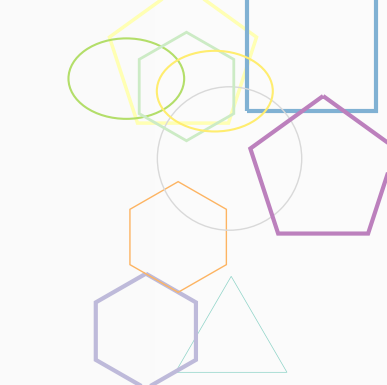[{"shape": "triangle", "thickness": 0.5, "radius": 0.83, "center": [0.597, 0.116]}, {"shape": "pentagon", "thickness": 2.5, "radius": 1.0, "center": [0.472, 0.842]}, {"shape": "hexagon", "thickness": 3, "radius": 0.75, "center": [0.376, 0.14]}, {"shape": "square", "thickness": 3, "radius": 0.83, "center": [0.805, 0.878]}, {"shape": "hexagon", "thickness": 1, "radius": 0.72, "center": [0.46, 0.384]}, {"shape": "oval", "thickness": 1.5, "radius": 0.75, "center": [0.326, 0.796]}, {"shape": "circle", "thickness": 1, "radius": 0.93, "center": [0.592, 0.588]}, {"shape": "pentagon", "thickness": 3, "radius": 0.99, "center": [0.834, 0.553]}, {"shape": "hexagon", "thickness": 2, "radius": 0.7, "center": [0.481, 0.775]}, {"shape": "oval", "thickness": 1.5, "radius": 0.75, "center": [0.554, 0.763]}]